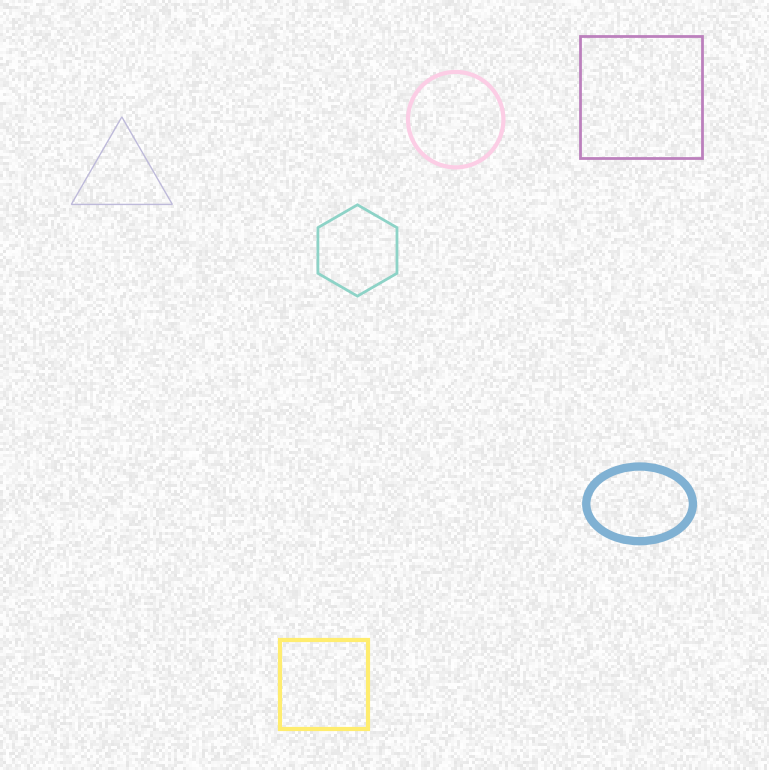[{"shape": "hexagon", "thickness": 1, "radius": 0.3, "center": [0.464, 0.675]}, {"shape": "triangle", "thickness": 0.5, "radius": 0.38, "center": [0.158, 0.772]}, {"shape": "oval", "thickness": 3, "radius": 0.35, "center": [0.831, 0.346]}, {"shape": "circle", "thickness": 1.5, "radius": 0.31, "center": [0.592, 0.845]}, {"shape": "square", "thickness": 1, "radius": 0.4, "center": [0.832, 0.874]}, {"shape": "square", "thickness": 1.5, "radius": 0.29, "center": [0.421, 0.111]}]